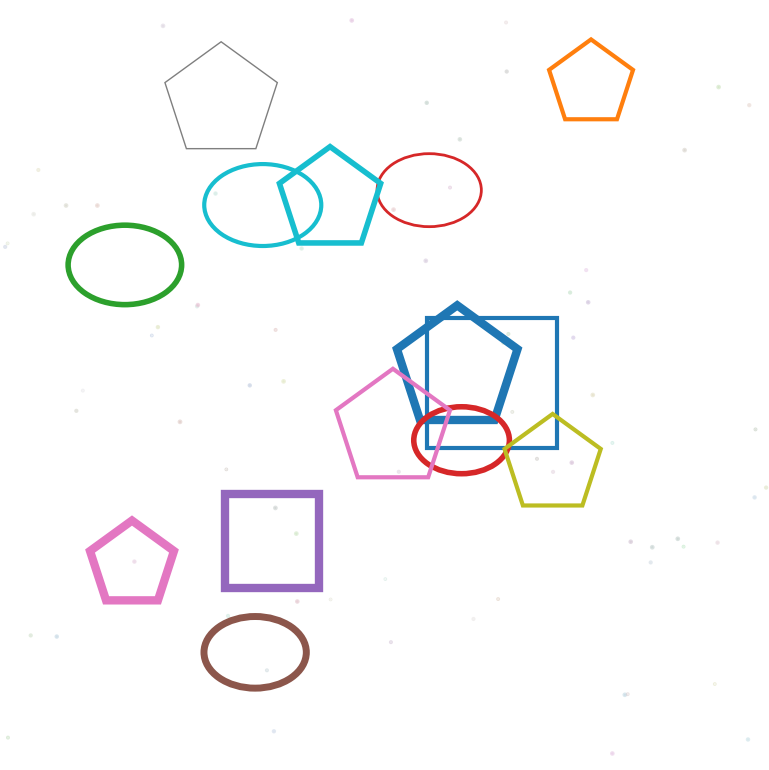[{"shape": "square", "thickness": 1.5, "radius": 0.42, "center": [0.639, 0.502]}, {"shape": "pentagon", "thickness": 3, "radius": 0.41, "center": [0.594, 0.521]}, {"shape": "pentagon", "thickness": 1.5, "radius": 0.29, "center": [0.768, 0.891]}, {"shape": "oval", "thickness": 2, "radius": 0.37, "center": [0.162, 0.656]}, {"shape": "oval", "thickness": 2, "radius": 0.31, "center": [0.599, 0.428]}, {"shape": "oval", "thickness": 1, "radius": 0.34, "center": [0.557, 0.753]}, {"shape": "square", "thickness": 3, "radius": 0.31, "center": [0.354, 0.298]}, {"shape": "oval", "thickness": 2.5, "radius": 0.33, "center": [0.331, 0.153]}, {"shape": "pentagon", "thickness": 3, "radius": 0.29, "center": [0.171, 0.267]}, {"shape": "pentagon", "thickness": 1.5, "radius": 0.39, "center": [0.51, 0.443]}, {"shape": "pentagon", "thickness": 0.5, "radius": 0.38, "center": [0.287, 0.869]}, {"shape": "pentagon", "thickness": 1.5, "radius": 0.33, "center": [0.718, 0.397]}, {"shape": "oval", "thickness": 1.5, "radius": 0.38, "center": [0.341, 0.734]}, {"shape": "pentagon", "thickness": 2, "radius": 0.35, "center": [0.429, 0.74]}]